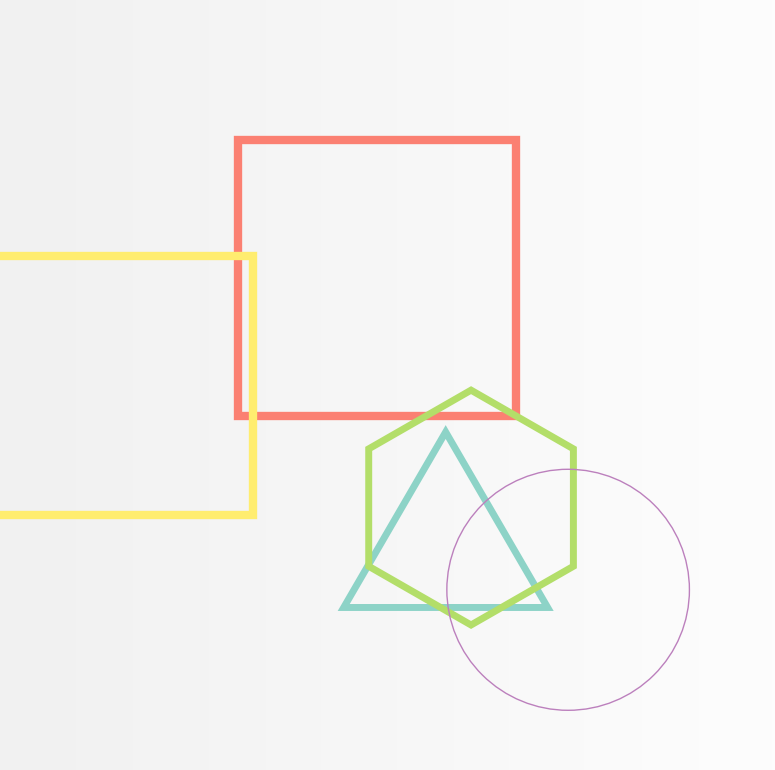[{"shape": "triangle", "thickness": 2.5, "radius": 0.76, "center": [0.575, 0.287]}, {"shape": "square", "thickness": 3, "radius": 0.9, "center": [0.487, 0.639]}, {"shape": "hexagon", "thickness": 2.5, "radius": 0.76, "center": [0.608, 0.341]}, {"shape": "circle", "thickness": 0.5, "radius": 0.78, "center": [0.733, 0.234]}, {"shape": "square", "thickness": 3, "radius": 0.84, "center": [0.158, 0.5]}]